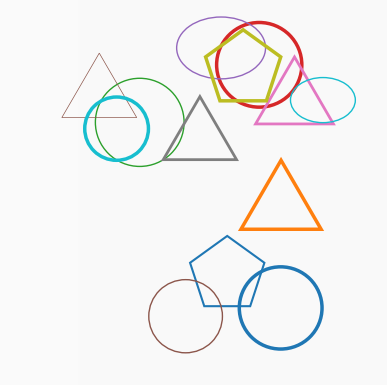[{"shape": "pentagon", "thickness": 1.5, "radius": 0.5, "center": [0.586, 0.286]}, {"shape": "circle", "thickness": 2.5, "radius": 0.53, "center": [0.724, 0.2]}, {"shape": "triangle", "thickness": 2.5, "radius": 0.6, "center": [0.725, 0.464]}, {"shape": "circle", "thickness": 1, "radius": 0.57, "center": [0.361, 0.682]}, {"shape": "circle", "thickness": 2.5, "radius": 0.55, "center": [0.669, 0.832]}, {"shape": "oval", "thickness": 1, "radius": 0.57, "center": [0.571, 0.876]}, {"shape": "circle", "thickness": 1, "radius": 0.48, "center": [0.479, 0.179]}, {"shape": "triangle", "thickness": 0.5, "radius": 0.56, "center": [0.256, 0.75]}, {"shape": "triangle", "thickness": 2, "radius": 0.58, "center": [0.76, 0.736]}, {"shape": "triangle", "thickness": 2, "radius": 0.55, "center": [0.516, 0.64]}, {"shape": "pentagon", "thickness": 2.5, "radius": 0.51, "center": [0.628, 0.821]}, {"shape": "oval", "thickness": 1, "radius": 0.42, "center": [0.833, 0.74]}, {"shape": "circle", "thickness": 2.5, "radius": 0.41, "center": [0.301, 0.666]}]